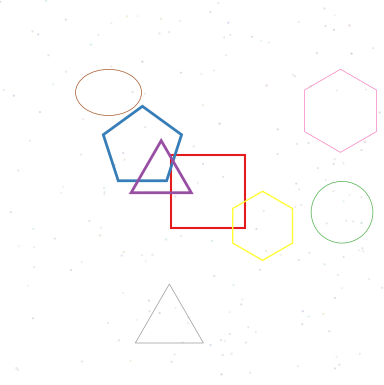[{"shape": "square", "thickness": 1.5, "radius": 0.48, "center": [0.541, 0.504]}, {"shape": "pentagon", "thickness": 2, "radius": 0.53, "center": [0.37, 0.617]}, {"shape": "circle", "thickness": 0.5, "radius": 0.4, "center": [0.888, 0.449]}, {"shape": "triangle", "thickness": 2, "radius": 0.45, "center": [0.419, 0.545]}, {"shape": "hexagon", "thickness": 1, "radius": 0.45, "center": [0.682, 0.413]}, {"shape": "oval", "thickness": 0.5, "radius": 0.43, "center": [0.282, 0.76]}, {"shape": "hexagon", "thickness": 0.5, "radius": 0.54, "center": [0.884, 0.712]}, {"shape": "triangle", "thickness": 0.5, "radius": 0.51, "center": [0.44, 0.16]}]